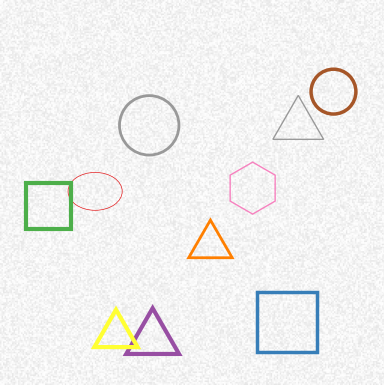[{"shape": "oval", "thickness": 0.5, "radius": 0.35, "center": [0.247, 0.503]}, {"shape": "square", "thickness": 2.5, "radius": 0.39, "center": [0.746, 0.164]}, {"shape": "square", "thickness": 3, "radius": 0.3, "center": [0.127, 0.465]}, {"shape": "triangle", "thickness": 3, "radius": 0.4, "center": [0.396, 0.12]}, {"shape": "triangle", "thickness": 2, "radius": 0.33, "center": [0.547, 0.363]}, {"shape": "triangle", "thickness": 3, "radius": 0.32, "center": [0.301, 0.131]}, {"shape": "circle", "thickness": 2.5, "radius": 0.29, "center": [0.866, 0.762]}, {"shape": "hexagon", "thickness": 1, "radius": 0.34, "center": [0.656, 0.511]}, {"shape": "circle", "thickness": 2, "radius": 0.39, "center": [0.388, 0.674]}, {"shape": "triangle", "thickness": 1, "radius": 0.38, "center": [0.775, 0.676]}]